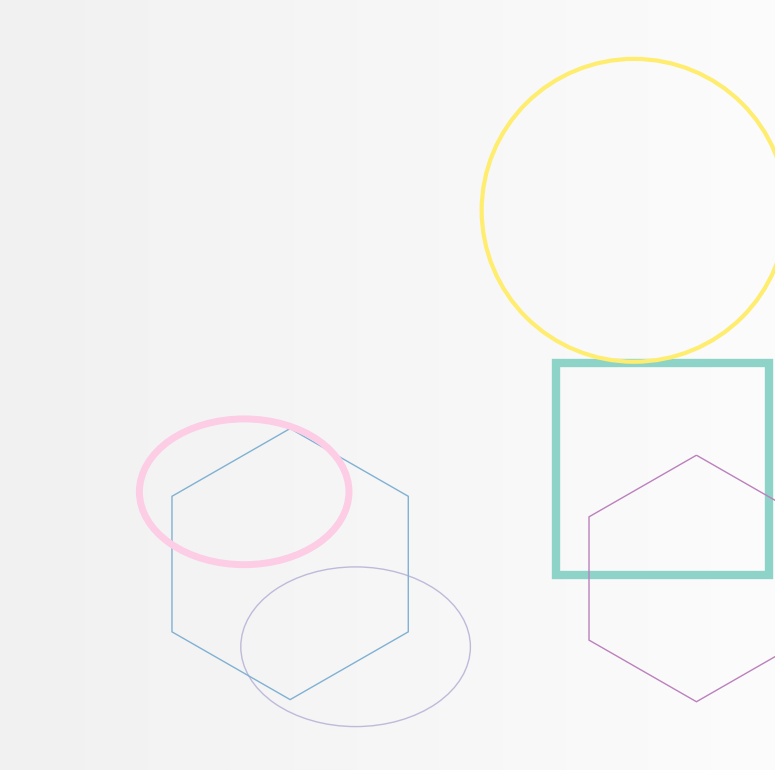[{"shape": "square", "thickness": 3, "radius": 0.69, "center": [0.855, 0.391]}, {"shape": "oval", "thickness": 0.5, "radius": 0.74, "center": [0.459, 0.16]}, {"shape": "hexagon", "thickness": 0.5, "radius": 0.88, "center": [0.374, 0.267]}, {"shape": "oval", "thickness": 2.5, "radius": 0.68, "center": [0.315, 0.361]}, {"shape": "hexagon", "thickness": 0.5, "radius": 0.8, "center": [0.899, 0.249]}, {"shape": "circle", "thickness": 1.5, "radius": 0.98, "center": [0.818, 0.727]}]